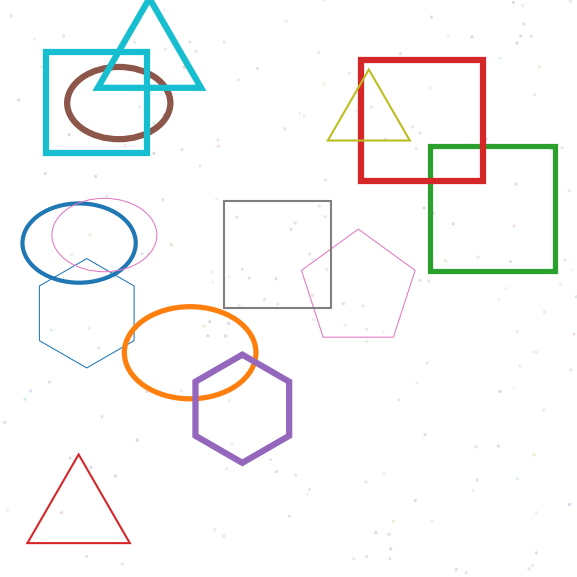[{"shape": "hexagon", "thickness": 0.5, "radius": 0.47, "center": [0.15, 0.457]}, {"shape": "oval", "thickness": 2, "radius": 0.49, "center": [0.137, 0.578]}, {"shape": "oval", "thickness": 2.5, "radius": 0.57, "center": [0.329, 0.388]}, {"shape": "square", "thickness": 2.5, "radius": 0.54, "center": [0.853, 0.638]}, {"shape": "square", "thickness": 3, "radius": 0.53, "center": [0.73, 0.791]}, {"shape": "triangle", "thickness": 1, "radius": 0.51, "center": [0.136, 0.11]}, {"shape": "hexagon", "thickness": 3, "radius": 0.47, "center": [0.42, 0.291]}, {"shape": "oval", "thickness": 3, "radius": 0.45, "center": [0.206, 0.821]}, {"shape": "oval", "thickness": 0.5, "radius": 0.45, "center": [0.181, 0.592]}, {"shape": "pentagon", "thickness": 0.5, "radius": 0.52, "center": [0.62, 0.499]}, {"shape": "square", "thickness": 1, "radius": 0.46, "center": [0.48, 0.559]}, {"shape": "triangle", "thickness": 1, "radius": 0.41, "center": [0.639, 0.797]}, {"shape": "triangle", "thickness": 3, "radius": 0.52, "center": [0.259, 0.899]}, {"shape": "square", "thickness": 3, "radius": 0.44, "center": [0.167, 0.822]}]